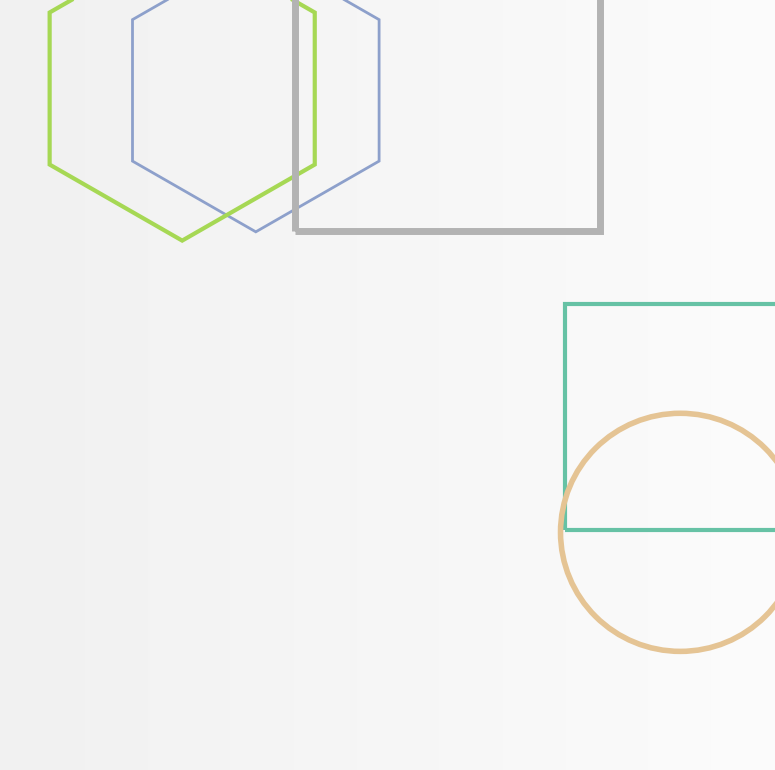[{"shape": "square", "thickness": 1.5, "radius": 0.73, "center": [0.876, 0.458]}, {"shape": "hexagon", "thickness": 1, "radius": 0.92, "center": [0.33, 0.883]}, {"shape": "hexagon", "thickness": 1.5, "radius": 0.99, "center": [0.235, 0.885]}, {"shape": "circle", "thickness": 2, "radius": 0.77, "center": [0.878, 0.309]}, {"shape": "square", "thickness": 2.5, "radius": 0.99, "center": [0.577, 0.897]}]